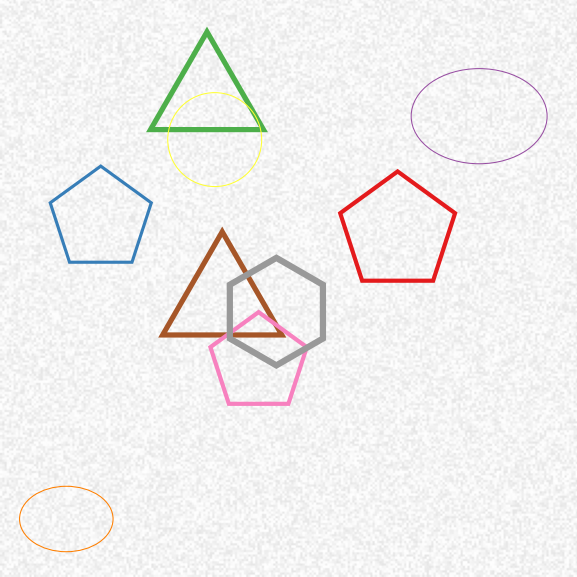[{"shape": "pentagon", "thickness": 2, "radius": 0.52, "center": [0.689, 0.598]}, {"shape": "pentagon", "thickness": 1.5, "radius": 0.46, "center": [0.174, 0.619]}, {"shape": "triangle", "thickness": 2.5, "radius": 0.56, "center": [0.358, 0.831]}, {"shape": "oval", "thickness": 0.5, "radius": 0.59, "center": [0.83, 0.798]}, {"shape": "oval", "thickness": 0.5, "radius": 0.4, "center": [0.115, 0.1]}, {"shape": "circle", "thickness": 0.5, "radius": 0.41, "center": [0.372, 0.757]}, {"shape": "triangle", "thickness": 2.5, "radius": 0.6, "center": [0.385, 0.479]}, {"shape": "pentagon", "thickness": 2, "radius": 0.44, "center": [0.448, 0.371]}, {"shape": "hexagon", "thickness": 3, "radius": 0.47, "center": [0.479, 0.46]}]